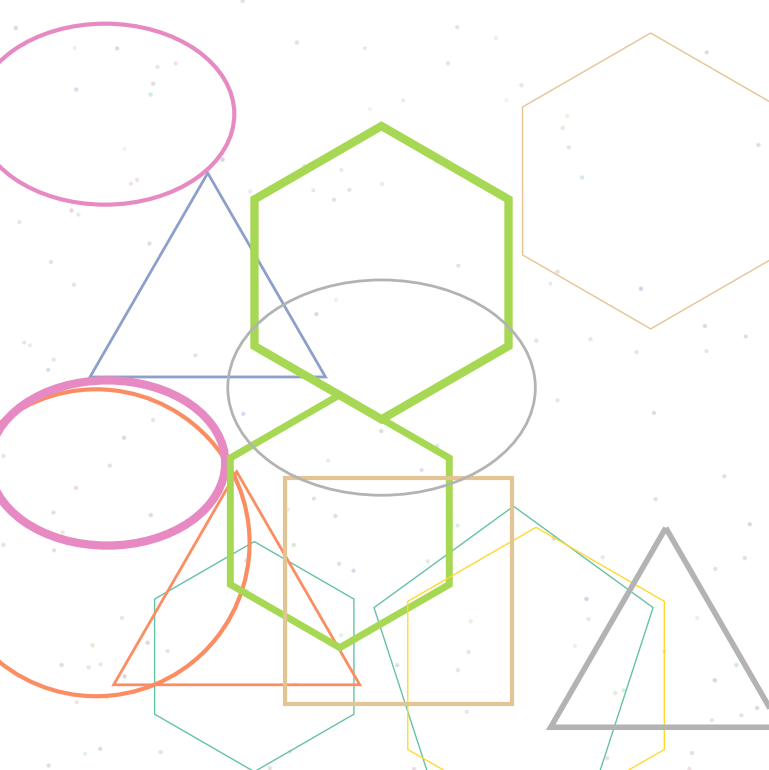[{"shape": "pentagon", "thickness": 0.5, "radius": 0.95, "center": [0.667, 0.152]}, {"shape": "hexagon", "thickness": 0.5, "radius": 0.75, "center": [0.33, 0.147]}, {"shape": "triangle", "thickness": 1, "radius": 0.92, "center": [0.307, 0.203]}, {"shape": "circle", "thickness": 1.5, "radius": 1.0, "center": [0.125, 0.295]}, {"shape": "triangle", "thickness": 1, "radius": 0.88, "center": [0.27, 0.599]}, {"shape": "oval", "thickness": 3, "radius": 0.77, "center": [0.139, 0.399]}, {"shape": "oval", "thickness": 1.5, "radius": 0.84, "center": [0.136, 0.852]}, {"shape": "hexagon", "thickness": 3, "radius": 0.95, "center": [0.495, 0.646]}, {"shape": "hexagon", "thickness": 2.5, "radius": 0.82, "center": [0.441, 0.323]}, {"shape": "hexagon", "thickness": 0.5, "radius": 0.96, "center": [0.696, 0.123]}, {"shape": "hexagon", "thickness": 0.5, "radius": 0.96, "center": [0.845, 0.765]}, {"shape": "square", "thickness": 1.5, "radius": 0.73, "center": [0.517, 0.232]}, {"shape": "oval", "thickness": 1, "radius": 1.0, "center": [0.496, 0.497]}, {"shape": "triangle", "thickness": 2, "radius": 0.86, "center": [0.865, 0.142]}]